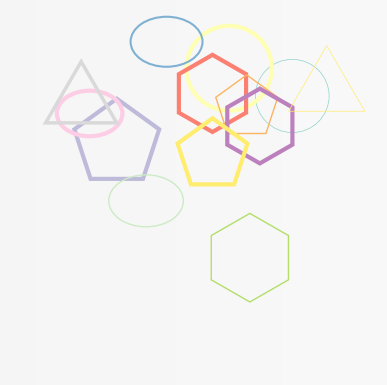[{"shape": "circle", "thickness": 0.5, "radius": 0.48, "center": [0.754, 0.751]}, {"shape": "circle", "thickness": 3, "radius": 0.55, "center": [0.591, 0.823]}, {"shape": "pentagon", "thickness": 3, "radius": 0.58, "center": [0.301, 0.629]}, {"shape": "hexagon", "thickness": 3, "radius": 0.5, "center": [0.548, 0.757]}, {"shape": "oval", "thickness": 1.5, "radius": 0.46, "center": [0.43, 0.892]}, {"shape": "pentagon", "thickness": 1, "radius": 0.42, "center": [0.637, 0.721]}, {"shape": "hexagon", "thickness": 1, "radius": 0.58, "center": [0.645, 0.331]}, {"shape": "oval", "thickness": 3, "radius": 0.42, "center": [0.231, 0.705]}, {"shape": "triangle", "thickness": 2.5, "radius": 0.53, "center": [0.209, 0.734]}, {"shape": "hexagon", "thickness": 3, "radius": 0.49, "center": [0.671, 0.673]}, {"shape": "oval", "thickness": 1, "radius": 0.48, "center": [0.377, 0.478]}, {"shape": "pentagon", "thickness": 3, "radius": 0.47, "center": [0.548, 0.598]}, {"shape": "triangle", "thickness": 0.5, "radius": 0.57, "center": [0.843, 0.768]}]